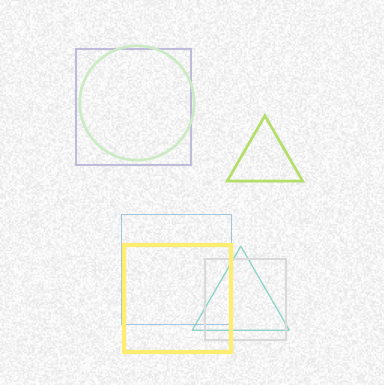[{"shape": "triangle", "thickness": 1, "radius": 0.73, "center": [0.625, 0.215]}, {"shape": "square", "thickness": 1.5, "radius": 0.75, "center": [0.347, 0.722]}, {"shape": "square", "thickness": 0.5, "radius": 0.71, "center": [0.458, 0.3]}, {"shape": "triangle", "thickness": 2, "radius": 0.57, "center": [0.688, 0.586]}, {"shape": "square", "thickness": 1.5, "radius": 0.52, "center": [0.637, 0.221]}, {"shape": "circle", "thickness": 2, "radius": 0.74, "center": [0.356, 0.732]}, {"shape": "square", "thickness": 3, "radius": 0.69, "center": [0.462, 0.224]}]